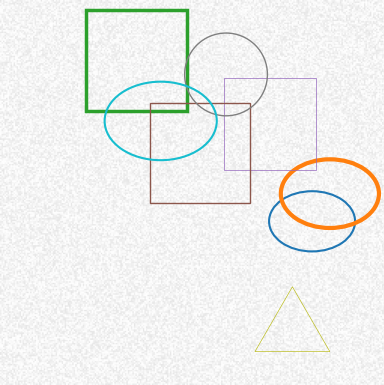[{"shape": "oval", "thickness": 1.5, "radius": 0.56, "center": [0.811, 0.425]}, {"shape": "oval", "thickness": 3, "radius": 0.64, "center": [0.857, 0.497]}, {"shape": "square", "thickness": 2.5, "radius": 0.66, "center": [0.355, 0.842]}, {"shape": "square", "thickness": 0.5, "radius": 0.6, "center": [0.701, 0.678]}, {"shape": "square", "thickness": 1, "radius": 0.65, "center": [0.52, 0.603]}, {"shape": "circle", "thickness": 1, "radius": 0.54, "center": [0.587, 0.807]}, {"shape": "triangle", "thickness": 0.5, "radius": 0.56, "center": [0.759, 0.143]}, {"shape": "oval", "thickness": 1.5, "radius": 0.73, "center": [0.417, 0.686]}]